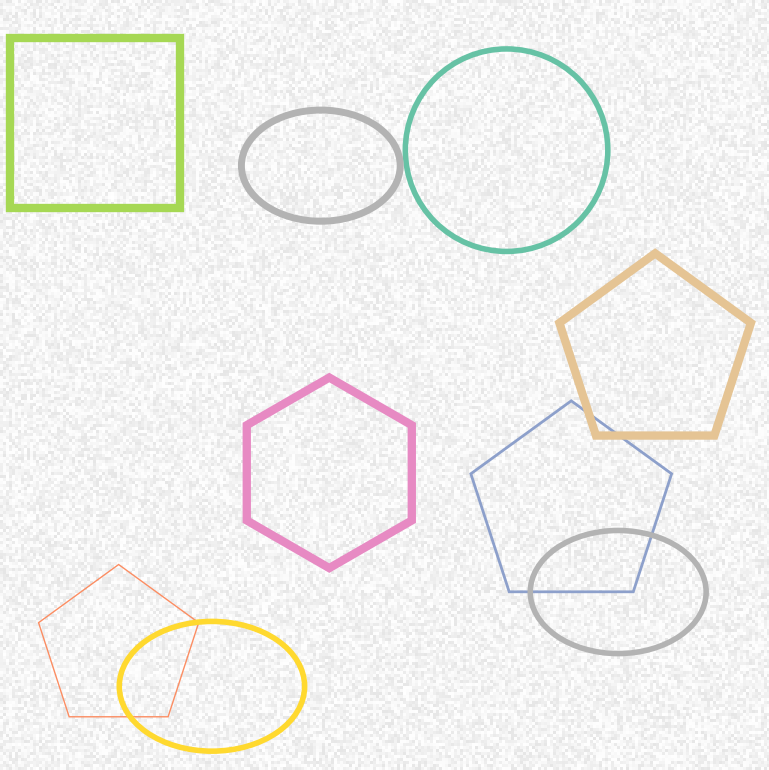[{"shape": "circle", "thickness": 2, "radius": 0.66, "center": [0.658, 0.805]}, {"shape": "pentagon", "thickness": 0.5, "radius": 0.55, "center": [0.154, 0.158]}, {"shape": "pentagon", "thickness": 1, "radius": 0.69, "center": [0.742, 0.342]}, {"shape": "hexagon", "thickness": 3, "radius": 0.62, "center": [0.428, 0.386]}, {"shape": "square", "thickness": 3, "radius": 0.55, "center": [0.123, 0.84]}, {"shape": "oval", "thickness": 2, "radius": 0.6, "center": [0.275, 0.109]}, {"shape": "pentagon", "thickness": 3, "radius": 0.65, "center": [0.851, 0.54]}, {"shape": "oval", "thickness": 2.5, "radius": 0.52, "center": [0.417, 0.785]}, {"shape": "oval", "thickness": 2, "radius": 0.57, "center": [0.803, 0.231]}]